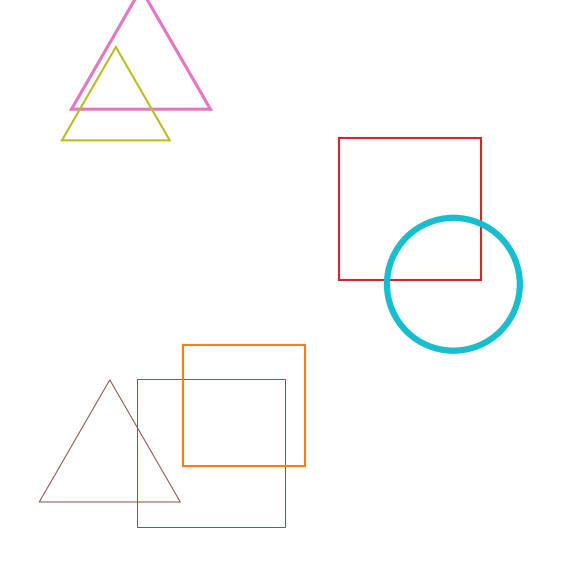[{"shape": "square", "thickness": 0.5, "radius": 0.64, "center": [0.365, 0.215]}, {"shape": "square", "thickness": 1, "radius": 0.53, "center": [0.423, 0.297]}, {"shape": "square", "thickness": 1, "radius": 0.61, "center": [0.71, 0.637]}, {"shape": "triangle", "thickness": 0.5, "radius": 0.7, "center": [0.19, 0.2]}, {"shape": "triangle", "thickness": 1.5, "radius": 0.69, "center": [0.244, 0.88]}, {"shape": "triangle", "thickness": 1, "radius": 0.54, "center": [0.201, 0.81]}, {"shape": "circle", "thickness": 3, "radius": 0.58, "center": [0.785, 0.507]}]